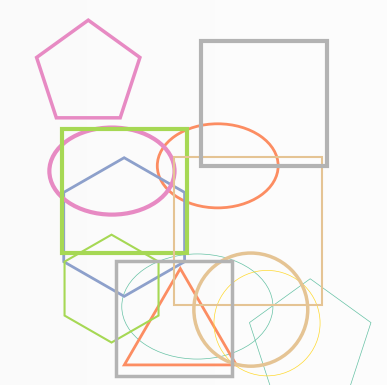[{"shape": "pentagon", "thickness": 0.5, "radius": 0.82, "center": [0.801, 0.111]}, {"shape": "oval", "thickness": 0.5, "radius": 0.98, "center": [0.509, 0.204]}, {"shape": "oval", "thickness": 2, "radius": 0.78, "center": [0.562, 0.569]}, {"shape": "triangle", "thickness": 2, "radius": 0.83, "center": [0.465, 0.136]}, {"shape": "hexagon", "thickness": 2, "radius": 0.9, "center": [0.32, 0.41]}, {"shape": "oval", "thickness": 3, "radius": 0.81, "center": [0.289, 0.556]}, {"shape": "pentagon", "thickness": 2.5, "radius": 0.7, "center": [0.228, 0.807]}, {"shape": "hexagon", "thickness": 1.5, "radius": 0.7, "center": [0.288, 0.25]}, {"shape": "square", "thickness": 3, "radius": 0.8, "center": [0.32, 0.504]}, {"shape": "circle", "thickness": 0.5, "radius": 0.68, "center": [0.689, 0.161]}, {"shape": "square", "thickness": 1.5, "radius": 0.96, "center": [0.64, 0.4]}, {"shape": "circle", "thickness": 2.5, "radius": 0.73, "center": [0.647, 0.196]}, {"shape": "square", "thickness": 3, "radius": 0.81, "center": [0.68, 0.732]}, {"shape": "square", "thickness": 2.5, "radius": 0.75, "center": [0.449, 0.173]}]